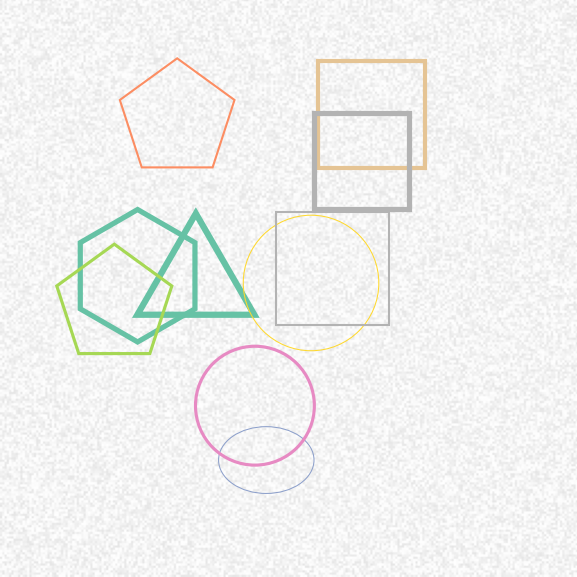[{"shape": "hexagon", "thickness": 2.5, "radius": 0.57, "center": [0.238, 0.522]}, {"shape": "triangle", "thickness": 3, "radius": 0.58, "center": [0.339, 0.513]}, {"shape": "pentagon", "thickness": 1, "radius": 0.52, "center": [0.307, 0.794]}, {"shape": "oval", "thickness": 0.5, "radius": 0.41, "center": [0.461, 0.203]}, {"shape": "circle", "thickness": 1.5, "radius": 0.51, "center": [0.441, 0.297]}, {"shape": "pentagon", "thickness": 1.5, "radius": 0.52, "center": [0.198, 0.472]}, {"shape": "circle", "thickness": 0.5, "radius": 0.59, "center": [0.539, 0.509]}, {"shape": "square", "thickness": 2, "radius": 0.46, "center": [0.643, 0.801]}, {"shape": "square", "thickness": 2.5, "radius": 0.41, "center": [0.626, 0.721]}, {"shape": "square", "thickness": 1, "radius": 0.49, "center": [0.576, 0.534]}]